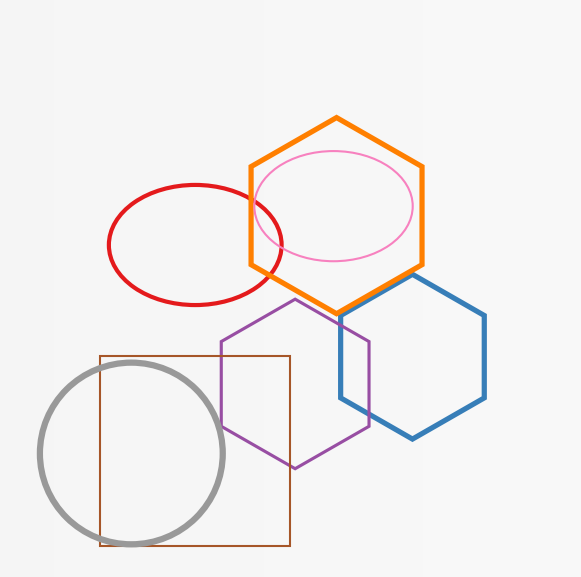[{"shape": "oval", "thickness": 2, "radius": 0.74, "center": [0.336, 0.575]}, {"shape": "hexagon", "thickness": 2.5, "radius": 0.71, "center": [0.71, 0.381]}, {"shape": "hexagon", "thickness": 1.5, "radius": 0.73, "center": [0.508, 0.334]}, {"shape": "hexagon", "thickness": 2.5, "radius": 0.85, "center": [0.579, 0.626]}, {"shape": "square", "thickness": 1, "radius": 0.82, "center": [0.335, 0.218]}, {"shape": "oval", "thickness": 1, "radius": 0.68, "center": [0.574, 0.642]}, {"shape": "circle", "thickness": 3, "radius": 0.79, "center": [0.226, 0.214]}]